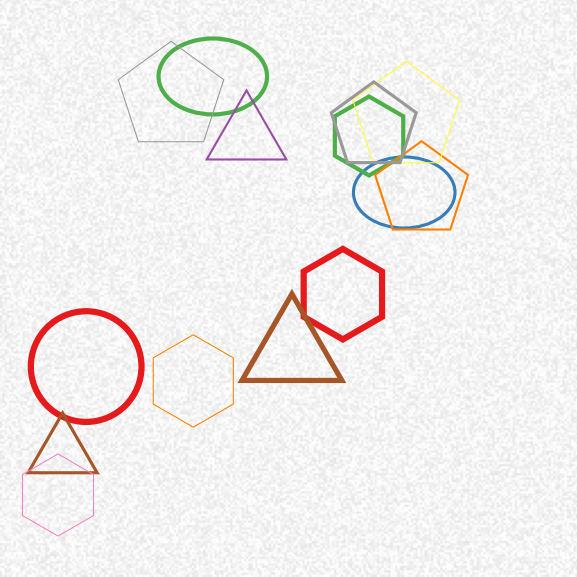[{"shape": "circle", "thickness": 3, "radius": 0.48, "center": [0.149, 0.364]}, {"shape": "hexagon", "thickness": 3, "radius": 0.39, "center": [0.594, 0.49]}, {"shape": "oval", "thickness": 1.5, "radius": 0.44, "center": [0.7, 0.666]}, {"shape": "hexagon", "thickness": 2, "radius": 0.34, "center": [0.639, 0.764]}, {"shape": "oval", "thickness": 2, "radius": 0.47, "center": [0.369, 0.867]}, {"shape": "triangle", "thickness": 1, "radius": 0.4, "center": [0.427, 0.763]}, {"shape": "hexagon", "thickness": 0.5, "radius": 0.4, "center": [0.335, 0.339]}, {"shape": "pentagon", "thickness": 1, "radius": 0.42, "center": [0.73, 0.67]}, {"shape": "pentagon", "thickness": 0.5, "radius": 0.49, "center": [0.703, 0.796]}, {"shape": "triangle", "thickness": 2.5, "radius": 0.5, "center": [0.505, 0.39]}, {"shape": "triangle", "thickness": 1.5, "radius": 0.34, "center": [0.108, 0.215]}, {"shape": "hexagon", "thickness": 0.5, "radius": 0.36, "center": [0.1, 0.142]}, {"shape": "pentagon", "thickness": 0.5, "radius": 0.48, "center": [0.296, 0.831]}, {"shape": "pentagon", "thickness": 1.5, "radius": 0.39, "center": [0.647, 0.78]}]